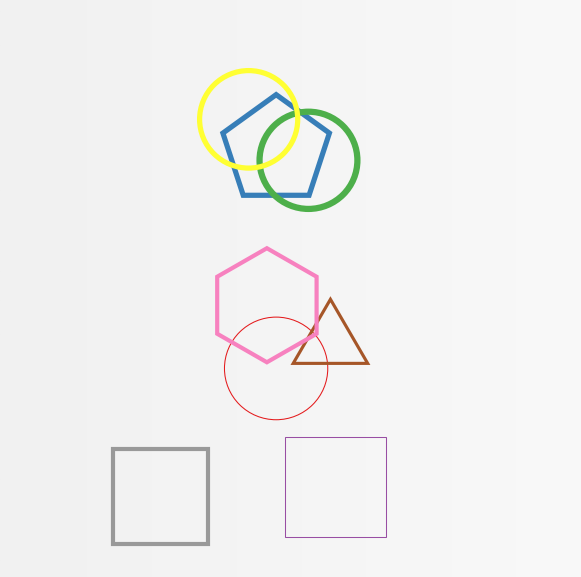[{"shape": "circle", "thickness": 0.5, "radius": 0.44, "center": [0.475, 0.361]}, {"shape": "pentagon", "thickness": 2.5, "radius": 0.48, "center": [0.475, 0.739]}, {"shape": "circle", "thickness": 3, "radius": 0.42, "center": [0.531, 0.722]}, {"shape": "square", "thickness": 0.5, "radius": 0.43, "center": [0.577, 0.155]}, {"shape": "circle", "thickness": 2.5, "radius": 0.42, "center": [0.428, 0.792]}, {"shape": "triangle", "thickness": 1.5, "radius": 0.37, "center": [0.568, 0.407]}, {"shape": "hexagon", "thickness": 2, "radius": 0.49, "center": [0.459, 0.471]}, {"shape": "square", "thickness": 2, "radius": 0.41, "center": [0.277, 0.139]}]